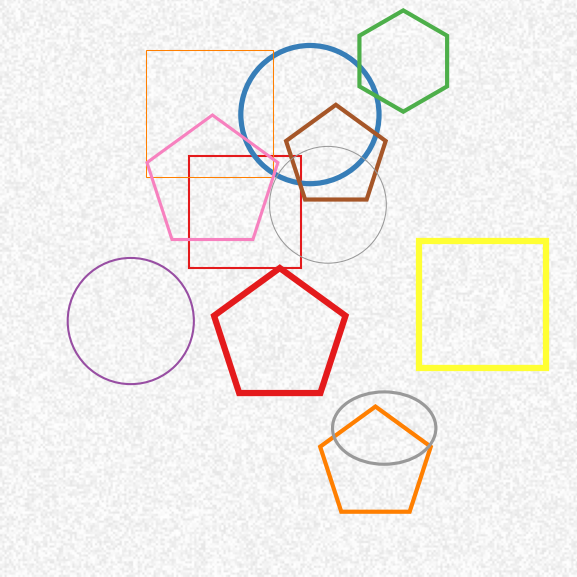[{"shape": "square", "thickness": 1, "radius": 0.49, "center": [0.424, 0.632]}, {"shape": "pentagon", "thickness": 3, "radius": 0.6, "center": [0.484, 0.415]}, {"shape": "circle", "thickness": 2.5, "radius": 0.6, "center": [0.537, 0.801]}, {"shape": "hexagon", "thickness": 2, "radius": 0.44, "center": [0.698, 0.893]}, {"shape": "circle", "thickness": 1, "radius": 0.55, "center": [0.226, 0.443]}, {"shape": "pentagon", "thickness": 2, "radius": 0.5, "center": [0.65, 0.194]}, {"shape": "square", "thickness": 0.5, "radius": 0.55, "center": [0.362, 0.803]}, {"shape": "square", "thickness": 3, "radius": 0.55, "center": [0.835, 0.473]}, {"shape": "pentagon", "thickness": 2, "radius": 0.45, "center": [0.582, 0.727]}, {"shape": "pentagon", "thickness": 1.5, "radius": 0.6, "center": [0.368, 0.681]}, {"shape": "oval", "thickness": 1.5, "radius": 0.45, "center": [0.665, 0.258]}, {"shape": "circle", "thickness": 0.5, "radius": 0.51, "center": [0.568, 0.645]}]